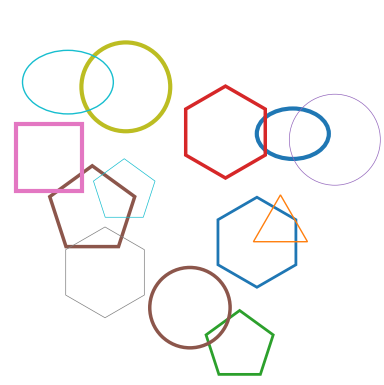[{"shape": "hexagon", "thickness": 2, "radius": 0.58, "center": [0.667, 0.371]}, {"shape": "oval", "thickness": 3, "radius": 0.47, "center": [0.761, 0.653]}, {"shape": "triangle", "thickness": 1, "radius": 0.41, "center": [0.728, 0.413]}, {"shape": "pentagon", "thickness": 2, "radius": 0.46, "center": [0.622, 0.102]}, {"shape": "hexagon", "thickness": 2.5, "radius": 0.6, "center": [0.586, 0.657]}, {"shape": "circle", "thickness": 0.5, "radius": 0.59, "center": [0.87, 0.637]}, {"shape": "circle", "thickness": 2.5, "radius": 0.52, "center": [0.493, 0.201]}, {"shape": "pentagon", "thickness": 2.5, "radius": 0.58, "center": [0.24, 0.453]}, {"shape": "square", "thickness": 3, "radius": 0.43, "center": [0.127, 0.591]}, {"shape": "hexagon", "thickness": 0.5, "radius": 0.59, "center": [0.273, 0.293]}, {"shape": "circle", "thickness": 3, "radius": 0.58, "center": [0.327, 0.774]}, {"shape": "oval", "thickness": 1, "radius": 0.59, "center": [0.176, 0.787]}, {"shape": "pentagon", "thickness": 0.5, "radius": 0.42, "center": [0.323, 0.504]}]